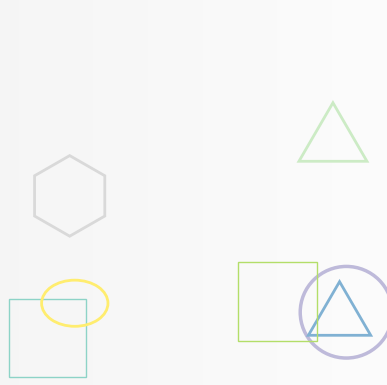[{"shape": "square", "thickness": 1, "radius": 0.5, "center": [0.122, 0.122]}, {"shape": "circle", "thickness": 2.5, "radius": 0.59, "center": [0.894, 0.189]}, {"shape": "triangle", "thickness": 2, "radius": 0.46, "center": [0.876, 0.176]}, {"shape": "square", "thickness": 1, "radius": 0.51, "center": [0.716, 0.217]}, {"shape": "hexagon", "thickness": 2, "radius": 0.52, "center": [0.18, 0.491]}, {"shape": "triangle", "thickness": 2, "radius": 0.51, "center": [0.859, 0.632]}, {"shape": "oval", "thickness": 2, "radius": 0.43, "center": [0.193, 0.212]}]